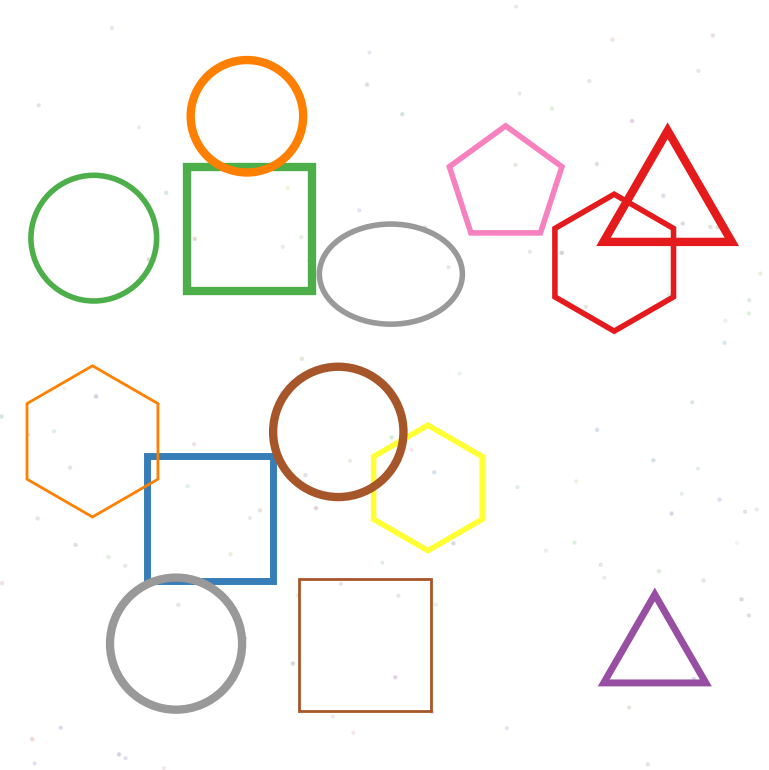[{"shape": "triangle", "thickness": 3, "radius": 0.48, "center": [0.867, 0.734]}, {"shape": "hexagon", "thickness": 2, "radius": 0.44, "center": [0.798, 0.659]}, {"shape": "square", "thickness": 2.5, "radius": 0.41, "center": [0.273, 0.327]}, {"shape": "circle", "thickness": 2, "radius": 0.41, "center": [0.122, 0.691]}, {"shape": "square", "thickness": 3, "radius": 0.4, "center": [0.324, 0.703]}, {"shape": "triangle", "thickness": 2.5, "radius": 0.38, "center": [0.85, 0.151]}, {"shape": "hexagon", "thickness": 1, "radius": 0.49, "center": [0.12, 0.427]}, {"shape": "circle", "thickness": 3, "radius": 0.37, "center": [0.321, 0.849]}, {"shape": "hexagon", "thickness": 2, "radius": 0.41, "center": [0.556, 0.366]}, {"shape": "square", "thickness": 1, "radius": 0.43, "center": [0.474, 0.163]}, {"shape": "circle", "thickness": 3, "radius": 0.42, "center": [0.439, 0.439]}, {"shape": "pentagon", "thickness": 2, "radius": 0.38, "center": [0.657, 0.76]}, {"shape": "circle", "thickness": 3, "radius": 0.43, "center": [0.229, 0.164]}, {"shape": "oval", "thickness": 2, "radius": 0.46, "center": [0.508, 0.644]}]